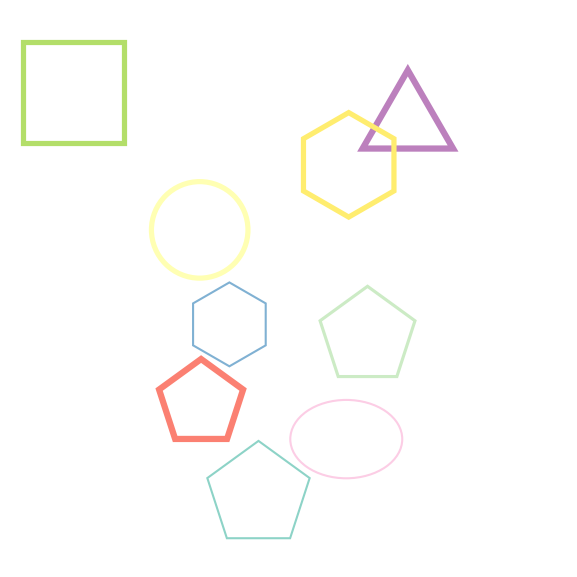[{"shape": "pentagon", "thickness": 1, "radius": 0.47, "center": [0.448, 0.143]}, {"shape": "circle", "thickness": 2.5, "radius": 0.42, "center": [0.346, 0.601]}, {"shape": "pentagon", "thickness": 3, "radius": 0.38, "center": [0.348, 0.301]}, {"shape": "hexagon", "thickness": 1, "radius": 0.36, "center": [0.397, 0.437]}, {"shape": "square", "thickness": 2.5, "radius": 0.44, "center": [0.127, 0.84]}, {"shape": "oval", "thickness": 1, "radius": 0.48, "center": [0.6, 0.239]}, {"shape": "triangle", "thickness": 3, "radius": 0.45, "center": [0.706, 0.787]}, {"shape": "pentagon", "thickness": 1.5, "radius": 0.43, "center": [0.636, 0.417]}, {"shape": "hexagon", "thickness": 2.5, "radius": 0.45, "center": [0.604, 0.714]}]